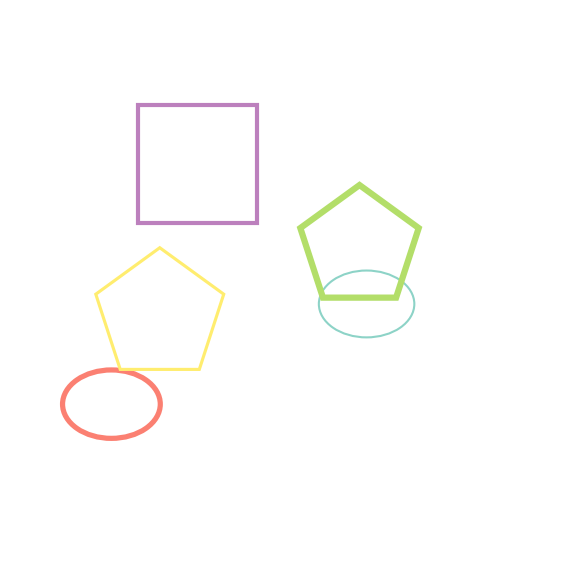[{"shape": "oval", "thickness": 1, "radius": 0.41, "center": [0.635, 0.473]}, {"shape": "oval", "thickness": 2.5, "radius": 0.42, "center": [0.193, 0.299]}, {"shape": "pentagon", "thickness": 3, "radius": 0.54, "center": [0.623, 0.571]}, {"shape": "square", "thickness": 2, "radius": 0.51, "center": [0.342, 0.715]}, {"shape": "pentagon", "thickness": 1.5, "radius": 0.58, "center": [0.277, 0.454]}]